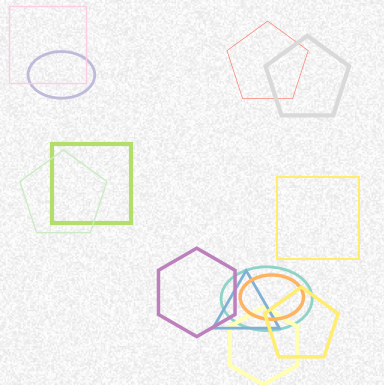[{"shape": "oval", "thickness": 2, "radius": 0.59, "center": [0.693, 0.224]}, {"shape": "hexagon", "thickness": 3, "radius": 0.5, "center": [0.685, 0.102]}, {"shape": "oval", "thickness": 2, "radius": 0.43, "center": [0.16, 0.805]}, {"shape": "pentagon", "thickness": 0.5, "radius": 0.55, "center": [0.695, 0.834]}, {"shape": "triangle", "thickness": 2, "radius": 0.5, "center": [0.639, 0.197]}, {"shape": "oval", "thickness": 2.5, "radius": 0.41, "center": [0.706, 0.228]}, {"shape": "square", "thickness": 3, "radius": 0.52, "center": [0.238, 0.523]}, {"shape": "square", "thickness": 1, "radius": 0.5, "center": [0.124, 0.884]}, {"shape": "pentagon", "thickness": 3, "radius": 0.57, "center": [0.798, 0.793]}, {"shape": "hexagon", "thickness": 2.5, "radius": 0.57, "center": [0.511, 0.241]}, {"shape": "pentagon", "thickness": 1, "radius": 0.59, "center": [0.165, 0.492]}, {"shape": "pentagon", "thickness": 2.5, "radius": 0.5, "center": [0.783, 0.154]}, {"shape": "square", "thickness": 1.5, "radius": 0.53, "center": [0.826, 0.434]}]